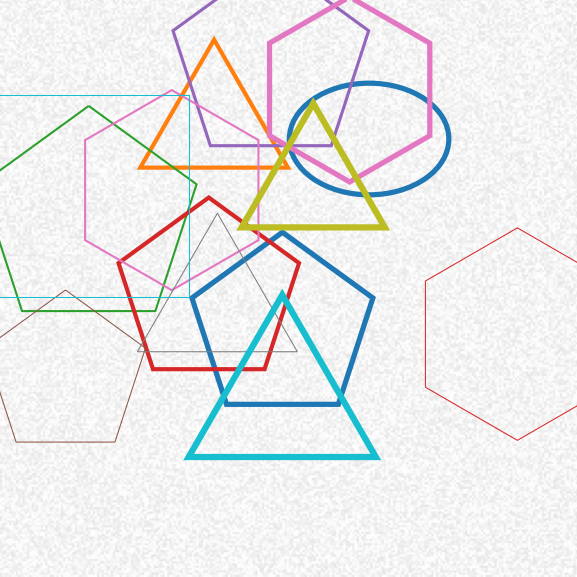[{"shape": "oval", "thickness": 2.5, "radius": 0.69, "center": [0.639, 0.758]}, {"shape": "pentagon", "thickness": 2.5, "radius": 0.82, "center": [0.489, 0.432]}, {"shape": "triangle", "thickness": 2, "radius": 0.74, "center": [0.371, 0.783]}, {"shape": "pentagon", "thickness": 1, "radius": 0.98, "center": [0.154, 0.619]}, {"shape": "pentagon", "thickness": 2, "radius": 0.82, "center": [0.362, 0.493]}, {"shape": "hexagon", "thickness": 0.5, "radius": 0.92, "center": [0.896, 0.421]}, {"shape": "pentagon", "thickness": 1.5, "radius": 0.89, "center": [0.469, 0.891]}, {"shape": "pentagon", "thickness": 0.5, "radius": 0.73, "center": [0.113, 0.351]}, {"shape": "hexagon", "thickness": 1, "radius": 0.87, "center": [0.297, 0.67]}, {"shape": "hexagon", "thickness": 2.5, "radius": 0.8, "center": [0.605, 0.844]}, {"shape": "triangle", "thickness": 0.5, "radius": 0.8, "center": [0.376, 0.47]}, {"shape": "triangle", "thickness": 3, "radius": 0.72, "center": [0.542, 0.677]}, {"shape": "triangle", "thickness": 3, "radius": 0.94, "center": [0.489, 0.301]}, {"shape": "square", "thickness": 0.5, "radius": 0.87, "center": [0.152, 0.66]}]